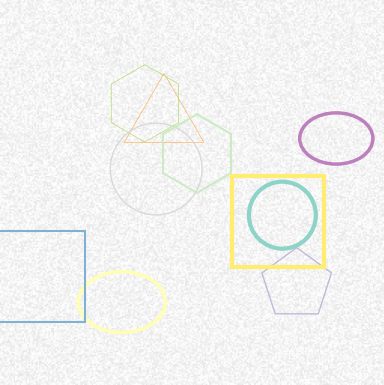[{"shape": "circle", "thickness": 3, "radius": 0.43, "center": [0.733, 0.441]}, {"shape": "oval", "thickness": 2.5, "radius": 0.56, "center": [0.317, 0.215]}, {"shape": "pentagon", "thickness": 1, "radius": 0.48, "center": [0.771, 0.262]}, {"shape": "square", "thickness": 1.5, "radius": 0.59, "center": [0.102, 0.282]}, {"shape": "triangle", "thickness": 0.5, "radius": 0.6, "center": [0.426, 0.69]}, {"shape": "hexagon", "thickness": 0.5, "radius": 0.5, "center": [0.376, 0.732]}, {"shape": "circle", "thickness": 1, "radius": 0.6, "center": [0.406, 0.561]}, {"shape": "oval", "thickness": 2.5, "radius": 0.48, "center": [0.874, 0.64]}, {"shape": "hexagon", "thickness": 1.5, "radius": 0.51, "center": [0.512, 0.601]}, {"shape": "square", "thickness": 3, "radius": 0.59, "center": [0.722, 0.424]}]